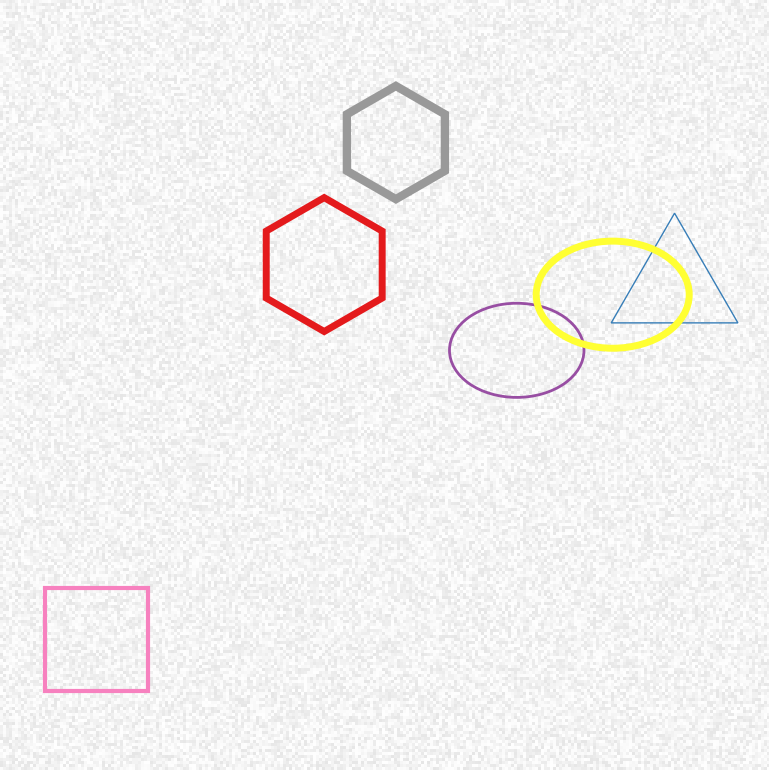[{"shape": "hexagon", "thickness": 2.5, "radius": 0.43, "center": [0.421, 0.656]}, {"shape": "triangle", "thickness": 0.5, "radius": 0.47, "center": [0.876, 0.628]}, {"shape": "oval", "thickness": 1, "radius": 0.44, "center": [0.671, 0.545]}, {"shape": "oval", "thickness": 2.5, "radius": 0.5, "center": [0.796, 0.617]}, {"shape": "square", "thickness": 1.5, "radius": 0.33, "center": [0.125, 0.169]}, {"shape": "hexagon", "thickness": 3, "radius": 0.37, "center": [0.514, 0.815]}]